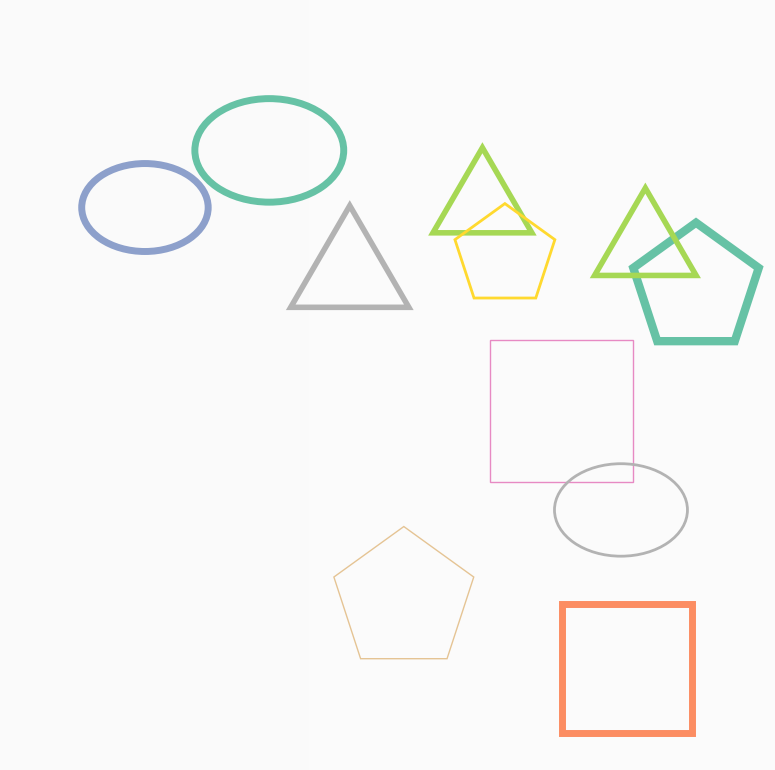[{"shape": "oval", "thickness": 2.5, "radius": 0.48, "center": [0.347, 0.805]}, {"shape": "pentagon", "thickness": 3, "radius": 0.43, "center": [0.898, 0.626]}, {"shape": "square", "thickness": 2.5, "radius": 0.42, "center": [0.809, 0.132]}, {"shape": "oval", "thickness": 2.5, "radius": 0.41, "center": [0.187, 0.73]}, {"shape": "square", "thickness": 0.5, "radius": 0.46, "center": [0.724, 0.467]}, {"shape": "triangle", "thickness": 2, "radius": 0.37, "center": [0.622, 0.734]}, {"shape": "triangle", "thickness": 2, "radius": 0.38, "center": [0.833, 0.68]}, {"shape": "pentagon", "thickness": 1, "radius": 0.34, "center": [0.651, 0.668]}, {"shape": "pentagon", "thickness": 0.5, "radius": 0.47, "center": [0.521, 0.221]}, {"shape": "oval", "thickness": 1, "radius": 0.43, "center": [0.801, 0.338]}, {"shape": "triangle", "thickness": 2, "radius": 0.44, "center": [0.451, 0.645]}]